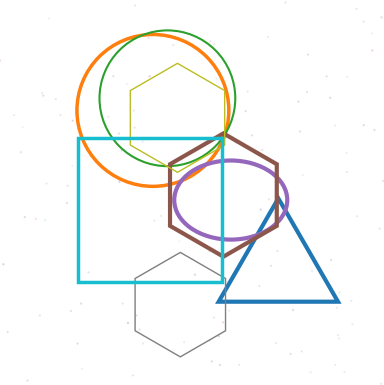[{"shape": "triangle", "thickness": 3, "radius": 0.89, "center": [0.723, 0.306]}, {"shape": "circle", "thickness": 2.5, "radius": 0.99, "center": [0.397, 0.713]}, {"shape": "circle", "thickness": 1.5, "radius": 0.88, "center": [0.435, 0.745]}, {"shape": "oval", "thickness": 3, "radius": 0.73, "center": [0.599, 0.48]}, {"shape": "hexagon", "thickness": 3, "radius": 0.8, "center": [0.58, 0.493]}, {"shape": "hexagon", "thickness": 1, "radius": 0.68, "center": [0.468, 0.209]}, {"shape": "hexagon", "thickness": 1, "radius": 0.71, "center": [0.461, 0.694]}, {"shape": "square", "thickness": 2.5, "radius": 0.93, "center": [0.39, 0.455]}]